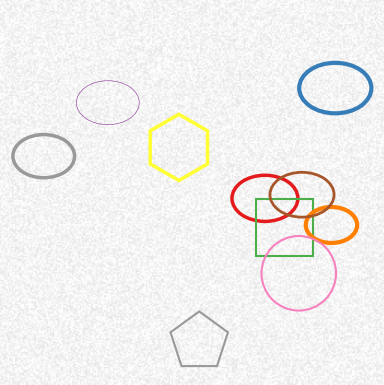[{"shape": "oval", "thickness": 2.5, "radius": 0.43, "center": [0.688, 0.485]}, {"shape": "oval", "thickness": 3, "radius": 0.47, "center": [0.871, 0.771]}, {"shape": "square", "thickness": 1.5, "radius": 0.37, "center": [0.739, 0.409]}, {"shape": "oval", "thickness": 0.5, "radius": 0.41, "center": [0.28, 0.733]}, {"shape": "oval", "thickness": 3, "radius": 0.33, "center": [0.861, 0.416]}, {"shape": "hexagon", "thickness": 2.5, "radius": 0.43, "center": [0.465, 0.617]}, {"shape": "oval", "thickness": 2, "radius": 0.42, "center": [0.784, 0.494]}, {"shape": "circle", "thickness": 1.5, "radius": 0.48, "center": [0.776, 0.29]}, {"shape": "pentagon", "thickness": 1.5, "radius": 0.39, "center": [0.517, 0.113]}, {"shape": "oval", "thickness": 2.5, "radius": 0.4, "center": [0.114, 0.594]}]